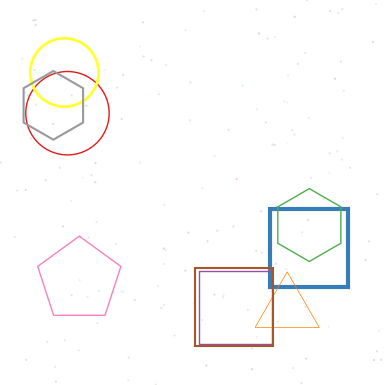[{"shape": "circle", "thickness": 1, "radius": 0.54, "center": [0.175, 0.706]}, {"shape": "square", "thickness": 3, "radius": 0.51, "center": [0.803, 0.356]}, {"shape": "hexagon", "thickness": 1, "radius": 0.47, "center": [0.803, 0.415]}, {"shape": "square", "thickness": 1, "radius": 0.47, "center": [0.611, 0.201]}, {"shape": "triangle", "thickness": 0.5, "radius": 0.48, "center": [0.746, 0.198]}, {"shape": "circle", "thickness": 2, "radius": 0.44, "center": [0.167, 0.812]}, {"shape": "square", "thickness": 1.5, "radius": 0.51, "center": [0.608, 0.204]}, {"shape": "pentagon", "thickness": 1, "radius": 0.57, "center": [0.206, 0.273]}, {"shape": "hexagon", "thickness": 1.5, "radius": 0.45, "center": [0.139, 0.726]}]